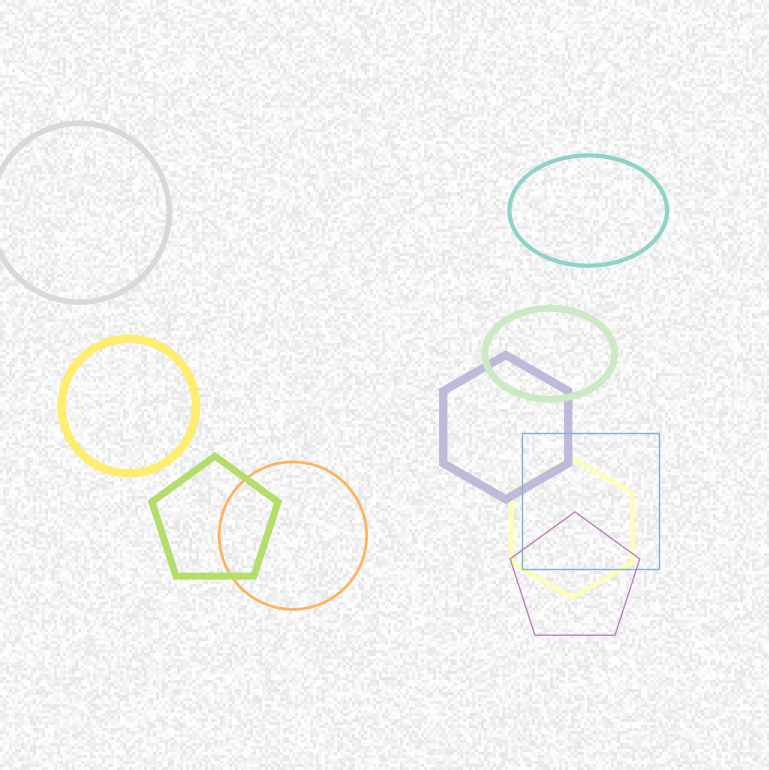[{"shape": "oval", "thickness": 1.5, "radius": 0.51, "center": [0.764, 0.727]}, {"shape": "hexagon", "thickness": 1.5, "radius": 0.45, "center": [0.743, 0.315]}, {"shape": "hexagon", "thickness": 3, "radius": 0.47, "center": [0.657, 0.445]}, {"shape": "square", "thickness": 0.5, "radius": 0.44, "center": [0.767, 0.349]}, {"shape": "circle", "thickness": 1, "radius": 0.48, "center": [0.38, 0.304]}, {"shape": "pentagon", "thickness": 2.5, "radius": 0.43, "center": [0.279, 0.322]}, {"shape": "circle", "thickness": 2, "radius": 0.58, "center": [0.104, 0.724]}, {"shape": "pentagon", "thickness": 0.5, "radius": 0.44, "center": [0.747, 0.247]}, {"shape": "oval", "thickness": 2.5, "radius": 0.42, "center": [0.714, 0.541]}, {"shape": "circle", "thickness": 3, "radius": 0.44, "center": [0.167, 0.473]}]